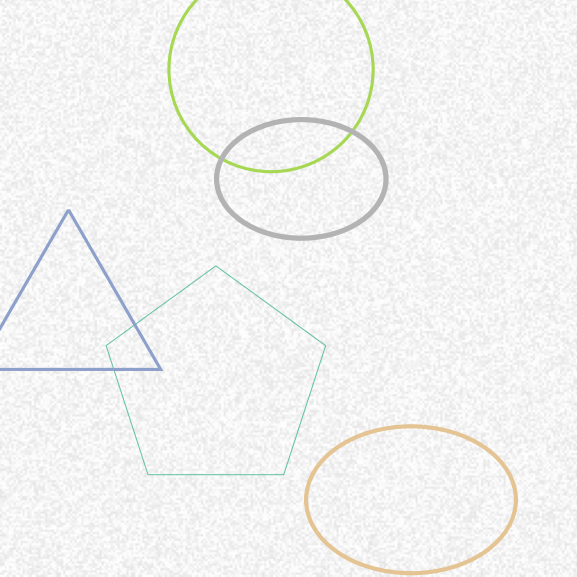[{"shape": "pentagon", "thickness": 0.5, "radius": 1.0, "center": [0.374, 0.339]}, {"shape": "triangle", "thickness": 1.5, "radius": 0.92, "center": [0.119, 0.452]}, {"shape": "circle", "thickness": 1.5, "radius": 0.88, "center": [0.469, 0.879]}, {"shape": "oval", "thickness": 2, "radius": 0.91, "center": [0.712, 0.134]}, {"shape": "oval", "thickness": 2.5, "radius": 0.73, "center": [0.522, 0.689]}]